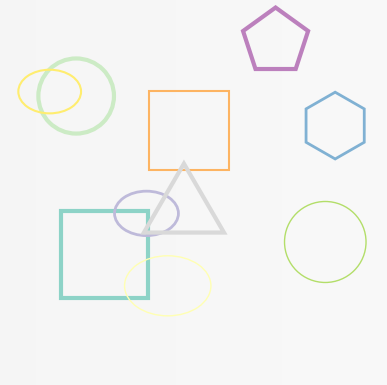[{"shape": "square", "thickness": 3, "radius": 0.57, "center": [0.27, 0.339]}, {"shape": "oval", "thickness": 1, "radius": 0.56, "center": [0.433, 0.258]}, {"shape": "oval", "thickness": 2, "radius": 0.41, "center": [0.378, 0.446]}, {"shape": "hexagon", "thickness": 2, "radius": 0.43, "center": [0.865, 0.674]}, {"shape": "square", "thickness": 1.5, "radius": 0.51, "center": [0.488, 0.66]}, {"shape": "circle", "thickness": 1, "radius": 0.53, "center": [0.839, 0.371]}, {"shape": "triangle", "thickness": 3, "radius": 0.6, "center": [0.475, 0.456]}, {"shape": "pentagon", "thickness": 3, "radius": 0.44, "center": [0.711, 0.892]}, {"shape": "circle", "thickness": 3, "radius": 0.49, "center": [0.197, 0.751]}, {"shape": "oval", "thickness": 1.5, "radius": 0.4, "center": [0.128, 0.762]}]